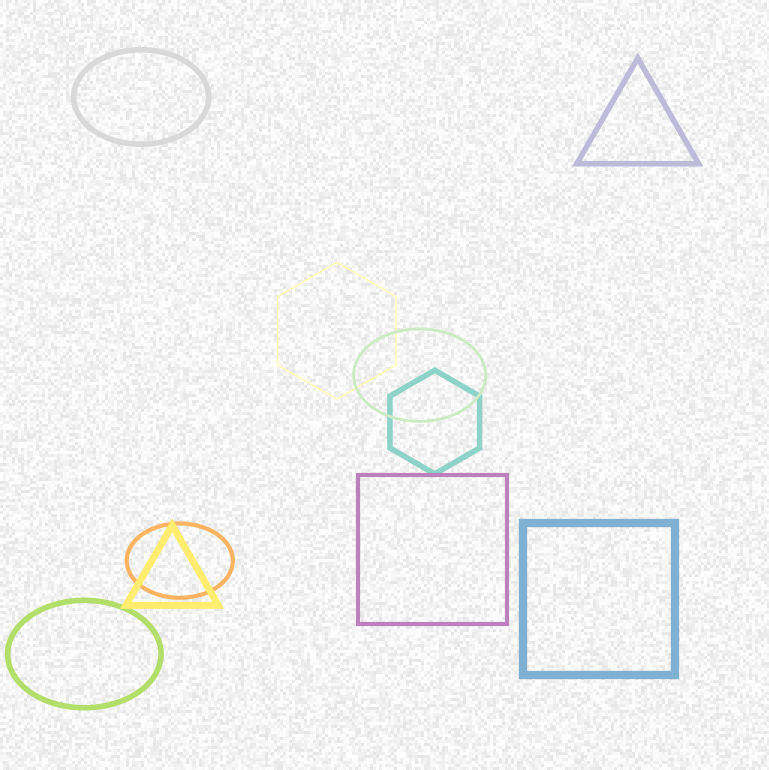[{"shape": "hexagon", "thickness": 2, "radius": 0.34, "center": [0.565, 0.452]}, {"shape": "hexagon", "thickness": 0.5, "radius": 0.44, "center": [0.438, 0.57]}, {"shape": "triangle", "thickness": 2, "radius": 0.46, "center": [0.828, 0.833]}, {"shape": "square", "thickness": 3, "radius": 0.49, "center": [0.778, 0.222]}, {"shape": "oval", "thickness": 1.5, "radius": 0.34, "center": [0.233, 0.272]}, {"shape": "oval", "thickness": 2, "radius": 0.5, "center": [0.11, 0.151]}, {"shape": "oval", "thickness": 2, "radius": 0.44, "center": [0.183, 0.874]}, {"shape": "square", "thickness": 1.5, "radius": 0.48, "center": [0.561, 0.286]}, {"shape": "oval", "thickness": 1, "radius": 0.43, "center": [0.545, 0.513]}, {"shape": "triangle", "thickness": 2.5, "radius": 0.35, "center": [0.224, 0.248]}]